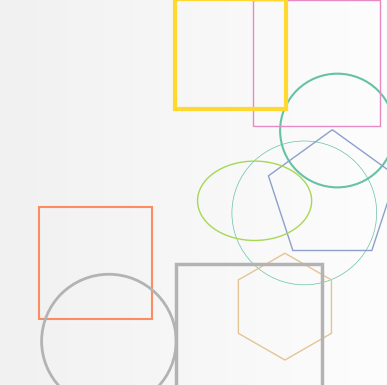[{"shape": "circle", "thickness": 1.5, "radius": 0.74, "center": [0.871, 0.661]}, {"shape": "circle", "thickness": 0.5, "radius": 0.93, "center": [0.785, 0.447]}, {"shape": "square", "thickness": 1.5, "radius": 0.73, "center": [0.247, 0.318]}, {"shape": "pentagon", "thickness": 1, "radius": 0.87, "center": [0.858, 0.49]}, {"shape": "square", "thickness": 1, "radius": 0.82, "center": [0.817, 0.837]}, {"shape": "oval", "thickness": 1, "radius": 0.74, "center": [0.657, 0.478]}, {"shape": "square", "thickness": 3, "radius": 0.71, "center": [0.596, 0.859]}, {"shape": "hexagon", "thickness": 1, "radius": 0.69, "center": [0.735, 0.204]}, {"shape": "circle", "thickness": 2, "radius": 0.87, "center": [0.281, 0.114]}, {"shape": "square", "thickness": 2.5, "radius": 0.94, "center": [0.643, 0.126]}]